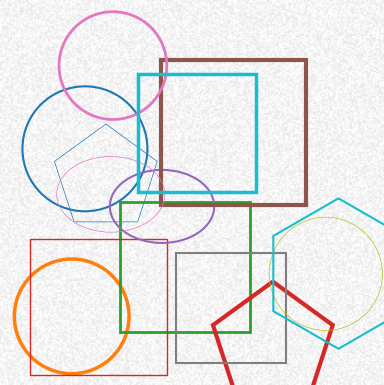[{"shape": "pentagon", "thickness": 0.5, "radius": 0.7, "center": [0.275, 0.537]}, {"shape": "circle", "thickness": 1.5, "radius": 0.81, "center": [0.221, 0.614]}, {"shape": "circle", "thickness": 2.5, "radius": 0.74, "center": [0.186, 0.178]}, {"shape": "square", "thickness": 2, "radius": 0.84, "center": [0.481, 0.306]}, {"shape": "pentagon", "thickness": 3, "radius": 0.82, "center": [0.709, 0.105]}, {"shape": "square", "thickness": 1, "radius": 0.89, "center": [0.255, 0.203]}, {"shape": "oval", "thickness": 1.5, "radius": 0.68, "center": [0.421, 0.464]}, {"shape": "square", "thickness": 3, "radius": 0.94, "center": [0.606, 0.655]}, {"shape": "circle", "thickness": 2, "radius": 0.7, "center": [0.293, 0.83]}, {"shape": "oval", "thickness": 0.5, "radius": 0.7, "center": [0.288, 0.495]}, {"shape": "square", "thickness": 1.5, "radius": 0.72, "center": [0.6, 0.2]}, {"shape": "circle", "thickness": 0.5, "radius": 0.74, "center": [0.846, 0.289]}, {"shape": "hexagon", "thickness": 1.5, "radius": 0.98, "center": [0.879, 0.289]}, {"shape": "square", "thickness": 2.5, "radius": 0.76, "center": [0.511, 0.656]}]